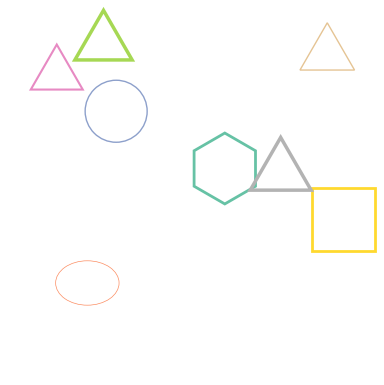[{"shape": "hexagon", "thickness": 2, "radius": 0.46, "center": [0.584, 0.562]}, {"shape": "oval", "thickness": 0.5, "radius": 0.41, "center": [0.227, 0.265]}, {"shape": "circle", "thickness": 1, "radius": 0.4, "center": [0.302, 0.711]}, {"shape": "triangle", "thickness": 1.5, "radius": 0.39, "center": [0.147, 0.806]}, {"shape": "triangle", "thickness": 2.5, "radius": 0.43, "center": [0.269, 0.887]}, {"shape": "square", "thickness": 2, "radius": 0.41, "center": [0.893, 0.43]}, {"shape": "triangle", "thickness": 1, "radius": 0.41, "center": [0.85, 0.859]}, {"shape": "triangle", "thickness": 2.5, "radius": 0.46, "center": [0.729, 0.552]}]